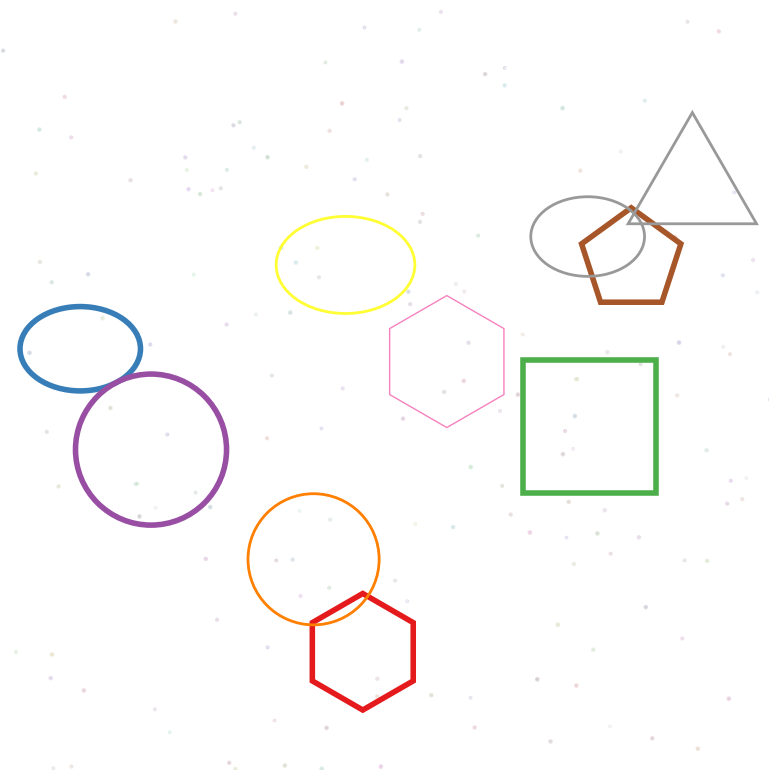[{"shape": "hexagon", "thickness": 2, "radius": 0.38, "center": [0.471, 0.154]}, {"shape": "oval", "thickness": 2, "radius": 0.39, "center": [0.104, 0.547]}, {"shape": "square", "thickness": 2, "radius": 0.43, "center": [0.766, 0.446]}, {"shape": "circle", "thickness": 2, "radius": 0.49, "center": [0.196, 0.416]}, {"shape": "circle", "thickness": 1, "radius": 0.43, "center": [0.407, 0.274]}, {"shape": "oval", "thickness": 1, "radius": 0.45, "center": [0.449, 0.656]}, {"shape": "pentagon", "thickness": 2, "radius": 0.34, "center": [0.82, 0.662]}, {"shape": "hexagon", "thickness": 0.5, "radius": 0.43, "center": [0.58, 0.53]}, {"shape": "oval", "thickness": 1, "radius": 0.37, "center": [0.763, 0.693]}, {"shape": "triangle", "thickness": 1, "radius": 0.48, "center": [0.899, 0.758]}]